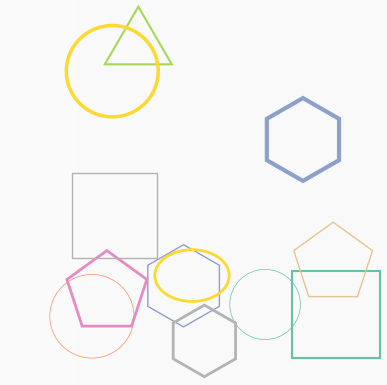[{"shape": "circle", "thickness": 0.5, "radius": 0.46, "center": [0.684, 0.209]}, {"shape": "square", "thickness": 1.5, "radius": 0.57, "center": [0.868, 0.183]}, {"shape": "circle", "thickness": 0.5, "radius": 0.54, "center": [0.237, 0.179]}, {"shape": "hexagon", "thickness": 3, "radius": 0.54, "center": [0.782, 0.638]}, {"shape": "hexagon", "thickness": 1, "radius": 0.53, "center": [0.474, 0.258]}, {"shape": "pentagon", "thickness": 2, "radius": 0.54, "center": [0.276, 0.241]}, {"shape": "triangle", "thickness": 1.5, "radius": 0.5, "center": [0.357, 0.883]}, {"shape": "oval", "thickness": 2, "radius": 0.48, "center": [0.495, 0.284]}, {"shape": "circle", "thickness": 2.5, "radius": 0.59, "center": [0.29, 0.815]}, {"shape": "pentagon", "thickness": 1, "radius": 0.53, "center": [0.86, 0.316]}, {"shape": "square", "thickness": 1, "radius": 0.55, "center": [0.295, 0.441]}, {"shape": "hexagon", "thickness": 2, "radius": 0.46, "center": [0.527, 0.115]}]